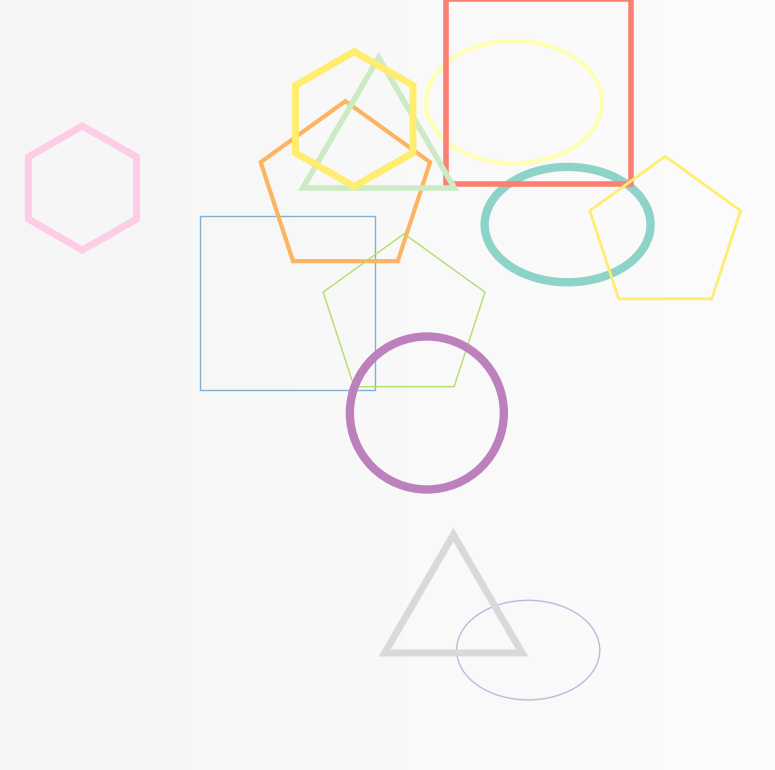[{"shape": "oval", "thickness": 3, "radius": 0.54, "center": [0.732, 0.708]}, {"shape": "oval", "thickness": 1.5, "radius": 0.57, "center": [0.663, 0.867]}, {"shape": "oval", "thickness": 0.5, "radius": 0.46, "center": [0.682, 0.156]}, {"shape": "square", "thickness": 2, "radius": 0.6, "center": [0.695, 0.881]}, {"shape": "square", "thickness": 0.5, "radius": 0.57, "center": [0.371, 0.606]}, {"shape": "pentagon", "thickness": 1.5, "radius": 0.57, "center": [0.446, 0.754]}, {"shape": "pentagon", "thickness": 0.5, "radius": 0.55, "center": [0.521, 0.587]}, {"shape": "hexagon", "thickness": 2.5, "radius": 0.4, "center": [0.106, 0.756]}, {"shape": "triangle", "thickness": 2.5, "radius": 0.51, "center": [0.585, 0.203]}, {"shape": "circle", "thickness": 3, "radius": 0.5, "center": [0.551, 0.464]}, {"shape": "triangle", "thickness": 2, "radius": 0.56, "center": [0.489, 0.812]}, {"shape": "pentagon", "thickness": 1, "radius": 0.51, "center": [0.858, 0.695]}, {"shape": "hexagon", "thickness": 2.5, "radius": 0.44, "center": [0.457, 0.845]}]